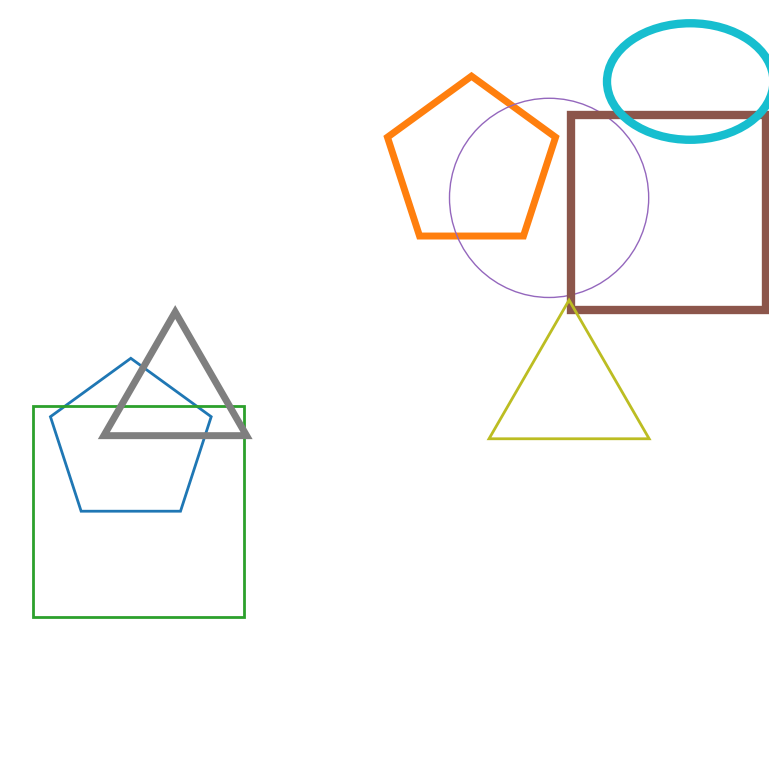[{"shape": "pentagon", "thickness": 1, "radius": 0.55, "center": [0.17, 0.425]}, {"shape": "pentagon", "thickness": 2.5, "radius": 0.57, "center": [0.612, 0.786]}, {"shape": "square", "thickness": 1, "radius": 0.68, "center": [0.18, 0.336]}, {"shape": "circle", "thickness": 0.5, "radius": 0.65, "center": [0.713, 0.743]}, {"shape": "square", "thickness": 3, "radius": 0.63, "center": [0.869, 0.724]}, {"shape": "triangle", "thickness": 2.5, "radius": 0.54, "center": [0.228, 0.488]}, {"shape": "triangle", "thickness": 1, "radius": 0.6, "center": [0.739, 0.49]}, {"shape": "oval", "thickness": 3, "radius": 0.54, "center": [0.896, 0.894]}]